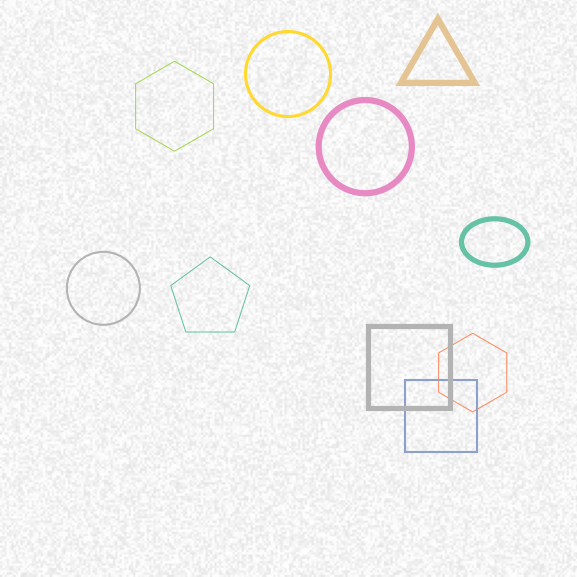[{"shape": "pentagon", "thickness": 0.5, "radius": 0.36, "center": [0.364, 0.482]}, {"shape": "oval", "thickness": 2.5, "radius": 0.29, "center": [0.857, 0.58]}, {"shape": "hexagon", "thickness": 0.5, "radius": 0.34, "center": [0.818, 0.354]}, {"shape": "square", "thickness": 1, "radius": 0.31, "center": [0.764, 0.279]}, {"shape": "circle", "thickness": 3, "radius": 0.4, "center": [0.633, 0.745]}, {"shape": "hexagon", "thickness": 0.5, "radius": 0.39, "center": [0.302, 0.815]}, {"shape": "circle", "thickness": 1.5, "radius": 0.37, "center": [0.499, 0.871]}, {"shape": "triangle", "thickness": 3, "radius": 0.37, "center": [0.758, 0.893]}, {"shape": "square", "thickness": 2.5, "radius": 0.35, "center": [0.709, 0.363]}, {"shape": "circle", "thickness": 1, "radius": 0.32, "center": [0.179, 0.5]}]